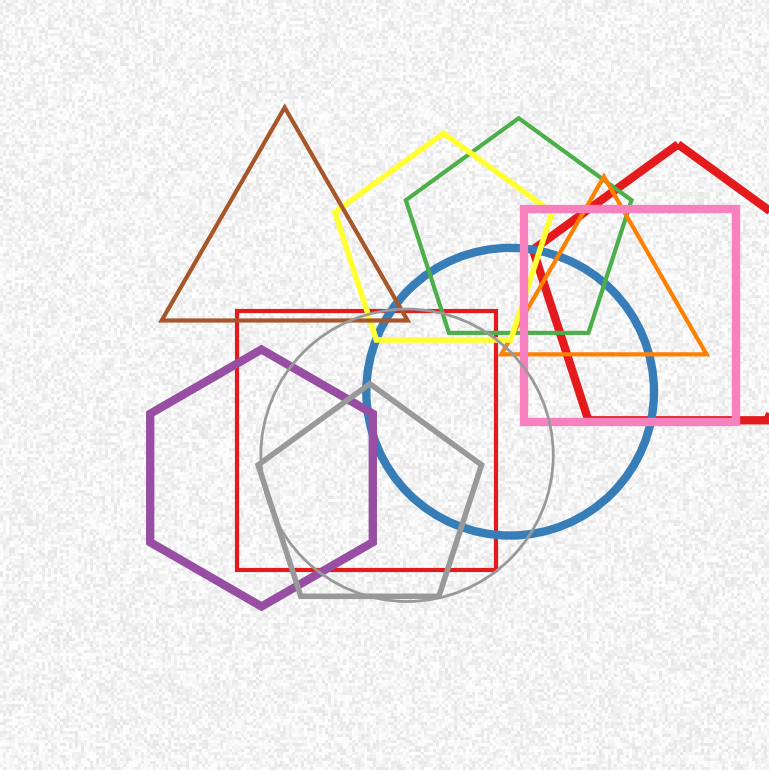[{"shape": "pentagon", "thickness": 3, "radius": 0.99, "center": [0.881, 0.614]}, {"shape": "square", "thickness": 1.5, "radius": 0.84, "center": [0.476, 0.427]}, {"shape": "circle", "thickness": 3, "radius": 0.93, "center": [0.663, 0.491]}, {"shape": "pentagon", "thickness": 1.5, "radius": 0.77, "center": [0.674, 0.692]}, {"shape": "hexagon", "thickness": 3, "radius": 0.83, "center": [0.34, 0.379]}, {"shape": "triangle", "thickness": 1.5, "radius": 0.77, "center": [0.784, 0.617]}, {"shape": "pentagon", "thickness": 2, "radius": 0.74, "center": [0.576, 0.678]}, {"shape": "triangle", "thickness": 1.5, "radius": 0.92, "center": [0.37, 0.676]}, {"shape": "square", "thickness": 3, "radius": 0.69, "center": [0.818, 0.59]}, {"shape": "circle", "thickness": 1, "radius": 0.95, "center": [0.529, 0.409]}, {"shape": "pentagon", "thickness": 2, "radius": 0.76, "center": [0.48, 0.349]}]